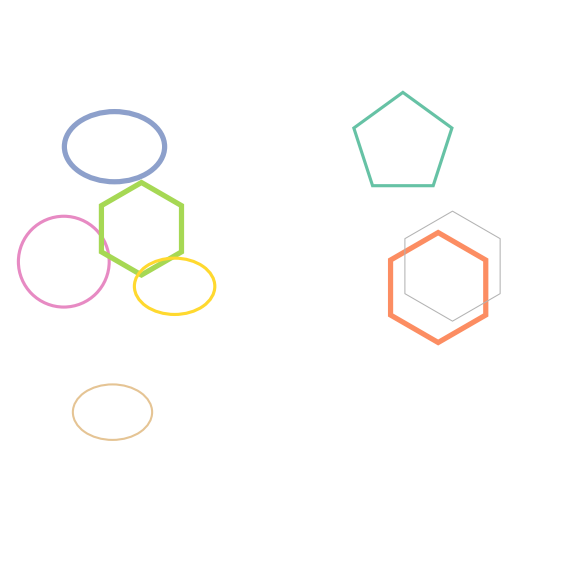[{"shape": "pentagon", "thickness": 1.5, "radius": 0.45, "center": [0.698, 0.75]}, {"shape": "hexagon", "thickness": 2.5, "radius": 0.48, "center": [0.759, 0.501]}, {"shape": "oval", "thickness": 2.5, "radius": 0.43, "center": [0.198, 0.745]}, {"shape": "circle", "thickness": 1.5, "radius": 0.39, "center": [0.11, 0.546]}, {"shape": "hexagon", "thickness": 2.5, "radius": 0.4, "center": [0.245, 0.603]}, {"shape": "oval", "thickness": 1.5, "radius": 0.35, "center": [0.302, 0.503]}, {"shape": "oval", "thickness": 1, "radius": 0.34, "center": [0.195, 0.285]}, {"shape": "hexagon", "thickness": 0.5, "radius": 0.48, "center": [0.784, 0.538]}]